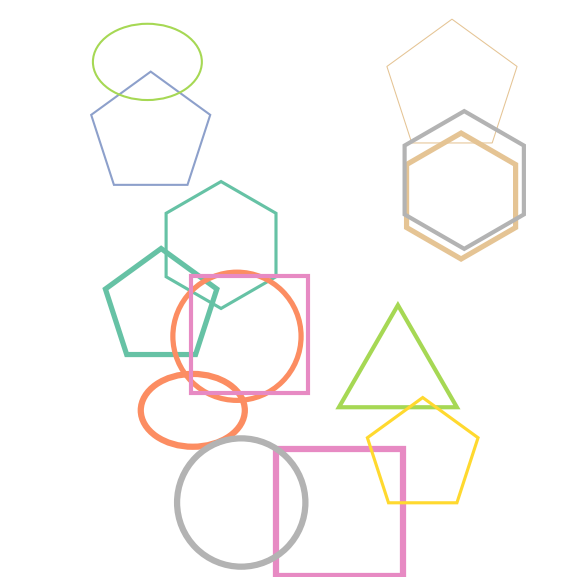[{"shape": "hexagon", "thickness": 1.5, "radius": 0.55, "center": [0.383, 0.575]}, {"shape": "pentagon", "thickness": 2.5, "radius": 0.51, "center": [0.279, 0.467]}, {"shape": "oval", "thickness": 3, "radius": 0.45, "center": [0.334, 0.289]}, {"shape": "circle", "thickness": 2.5, "radius": 0.56, "center": [0.41, 0.417]}, {"shape": "pentagon", "thickness": 1, "radius": 0.54, "center": [0.261, 0.767]}, {"shape": "square", "thickness": 2, "radius": 0.51, "center": [0.432, 0.421]}, {"shape": "square", "thickness": 3, "radius": 0.55, "center": [0.587, 0.112]}, {"shape": "triangle", "thickness": 2, "radius": 0.59, "center": [0.689, 0.353]}, {"shape": "oval", "thickness": 1, "radius": 0.47, "center": [0.255, 0.892]}, {"shape": "pentagon", "thickness": 1.5, "radius": 0.5, "center": [0.732, 0.21]}, {"shape": "hexagon", "thickness": 2.5, "radius": 0.55, "center": [0.798, 0.66]}, {"shape": "pentagon", "thickness": 0.5, "radius": 0.59, "center": [0.783, 0.847]}, {"shape": "hexagon", "thickness": 2, "radius": 0.6, "center": [0.804, 0.687]}, {"shape": "circle", "thickness": 3, "radius": 0.56, "center": [0.418, 0.129]}]